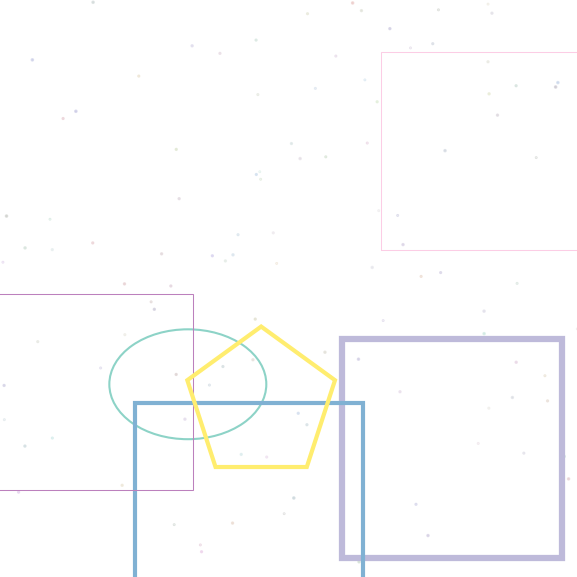[{"shape": "oval", "thickness": 1, "radius": 0.68, "center": [0.325, 0.334]}, {"shape": "square", "thickness": 3, "radius": 0.95, "center": [0.783, 0.222]}, {"shape": "square", "thickness": 2, "radius": 0.99, "center": [0.432, 0.104]}, {"shape": "square", "thickness": 0.5, "radius": 0.86, "center": [0.832, 0.737]}, {"shape": "square", "thickness": 0.5, "radius": 0.85, "center": [0.164, 0.321]}, {"shape": "pentagon", "thickness": 2, "radius": 0.67, "center": [0.452, 0.299]}]